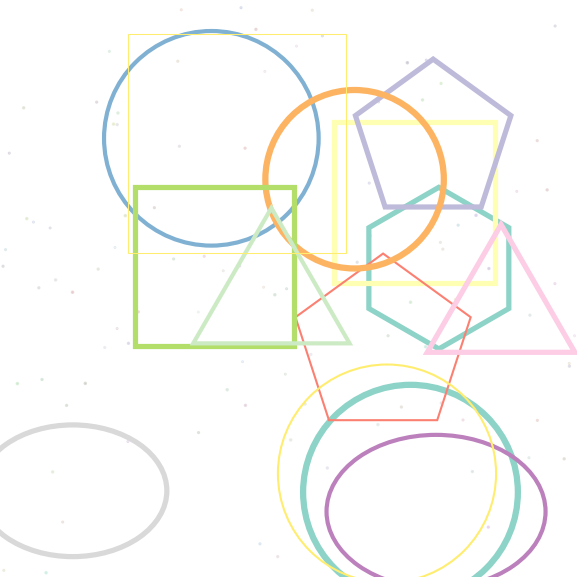[{"shape": "hexagon", "thickness": 2.5, "radius": 0.7, "center": [0.76, 0.535]}, {"shape": "circle", "thickness": 3, "radius": 0.93, "center": [0.711, 0.147]}, {"shape": "square", "thickness": 2.5, "radius": 0.7, "center": [0.717, 0.648]}, {"shape": "pentagon", "thickness": 2.5, "radius": 0.71, "center": [0.75, 0.755]}, {"shape": "pentagon", "thickness": 1, "radius": 0.8, "center": [0.663, 0.401]}, {"shape": "circle", "thickness": 2, "radius": 0.93, "center": [0.366, 0.76]}, {"shape": "circle", "thickness": 3, "radius": 0.77, "center": [0.614, 0.689]}, {"shape": "square", "thickness": 2.5, "radius": 0.69, "center": [0.372, 0.538]}, {"shape": "triangle", "thickness": 2.5, "radius": 0.74, "center": [0.868, 0.463]}, {"shape": "oval", "thickness": 2.5, "radius": 0.81, "center": [0.126, 0.149]}, {"shape": "oval", "thickness": 2, "radius": 0.95, "center": [0.755, 0.113]}, {"shape": "triangle", "thickness": 2, "radius": 0.78, "center": [0.47, 0.483]}, {"shape": "circle", "thickness": 1, "radius": 0.94, "center": [0.67, 0.179]}, {"shape": "square", "thickness": 0.5, "radius": 0.95, "center": [0.41, 0.75]}]